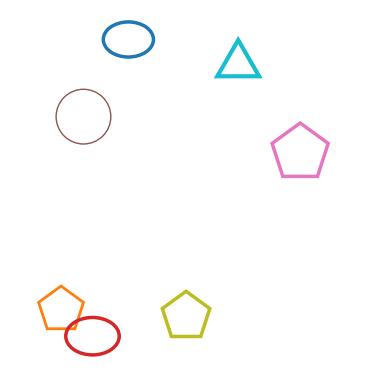[{"shape": "oval", "thickness": 2.5, "radius": 0.33, "center": [0.333, 0.897]}, {"shape": "pentagon", "thickness": 2, "radius": 0.31, "center": [0.159, 0.196]}, {"shape": "oval", "thickness": 2.5, "radius": 0.35, "center": [0.24, 0.127]}, {"shape": "circle", "thickness": 1, "radius": 0.36, "center": [0.217, 0.697]}, {"shape": "pentagon", "thickness": 2.5, "radius": 0.38, "center": [0.78, 0.604]}, {"shape": "pentagon", "thickness": 2.5, "radius": 0.32, "center": [0.483, 0.179]}, {"shape": "triangle", "thickness": 3, "radius": 0.31, "center": [0.619, 0.833]}]